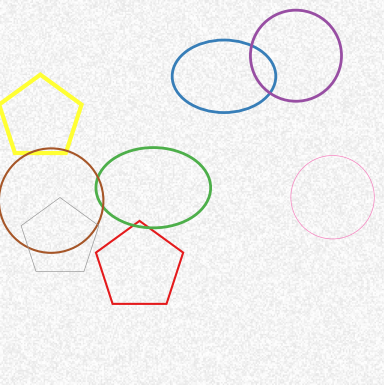[{"shape": "pentagon", "thickness": 1.5, "radius": 0.6, "center": [0.362, 0.307]}, {"shape": "oval", "thickness": 2, "radius": 0.67, "center": [0.582, 0.802]}, {"shape": "oval", "thickness": 2, "radius": 0.74, "center": [0.398, 0.512]}, {"shape": "circle", "thickness": 2, "radius": 0.59, "center": [0.769, 0.855]}, {"shape": "pentagon", "thickness": 3, "radius": 0.56, "center": [0.105, 0.694]}, {"shape": "circle", "thickness": 1.5, "radius": 0.68, "center": [0.133, 0.479]}, {"shape": "circle", "thickness": 0.5, "radius": 0.54, "center": [0.864, 0.488]}, {"shape": "pentagon", "thickness": 0.5, "radius": 0.53, "center": [0.156, 0.381]}]